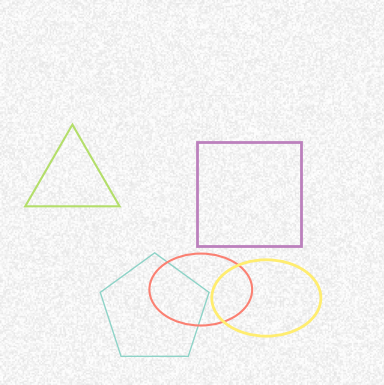[{"shape": "pentagon", "thickness": 1, "radius": 0.74, "center": [0.402, 0.195]}, {"shape": "oval", "thickness": 1.5, "radius": 0.67, "center": [0.521, 0.248]}, {"shape": "triangle", "thickness": 1.5, "radius": 0.71, "center": [0.188, 0.535]}, {"shape": "square", "thickness": 2, "radius": 0.68, "center": [0.647, 0.496]}, {"shape": "oval", "thickness": 2, "radius": 0.71, "center": [0.692, 0.226]}]